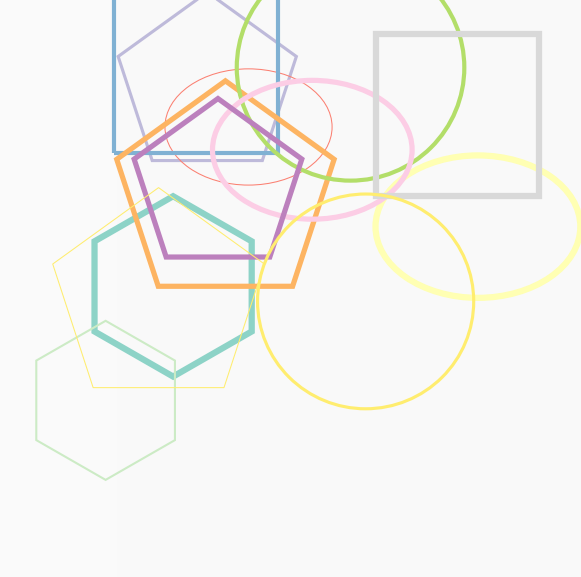[{"shape": "hexagon", "thickness": 3, "radius": 0.78, "center": [0.298, 0.503]}, {"shape": "oval", "thickness": 3, "radius": 0.88, "center": [0.822, 0.607]}, {"shape": "pentagon", "thickness": 1.5, "radius": 0.81, "center": [0.357, 0.852]}, {"shape": "oval", "thickness": 0.5, "radius": 0.72, "center": [0.428, 0.779]}, {"shape": "square", "thickness": 2, "radius": 0.71, "center": [0.337, 0.875]}, {"shape": "pentagon", "thickness": 2.5, "radius": 0.98, "center": [0.388, 0.662]}, {"shape": "circle", "thickness": 2, "radius": 0.98, "center": [0.603, 0.882]}, {"shape": "oval", "thickness": 2.5, "radius": 0.86, "center": [0.537, 0.74]}, {"shape": "square", "thickness": 3, "radius": 0.7, "center": [0.787, 0.799]}, {"shape": "pentagon", "thickness": 2.5, "radius": 0.76, "center": [0.375, 0.677]}, {"shape": "hexagon", "thickness": 1, "radius": 0.69, "center": [0.182, 0.306]}, {"shape": "circle", "thickness": 1.5, "radius": 0.93, "center": [0.629, 0.477]}, {"shape": "pentagon", "thickness": 0.5, "radius": 0.96, "center": [0.273, 0.483]}]